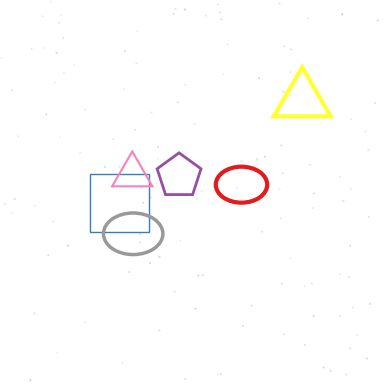[{"shape": "oval", "thickness": 3, "radius": 0.33, "center": [0.627, 0.52]}, {"shape": "square", "thickness": 1, "radius": 0.38, "center": [0.311, 0.474]}, {"shape": "pentagon", "thickness": 2, "radius": 0.3, "center": [0.465, 0.543]}, {"shape": "triangle", "thickness": 3, "radius": 0.43, "center": [0.785, 0.74]}, {"shape": "triangle", "thickness": 1.5, "radius": 0.3, "center": [0.344, 0.546]}, {"shape": "oval", "thickness": 2.5, "radius": 0.39, "center": [0.346, 0.393]}]